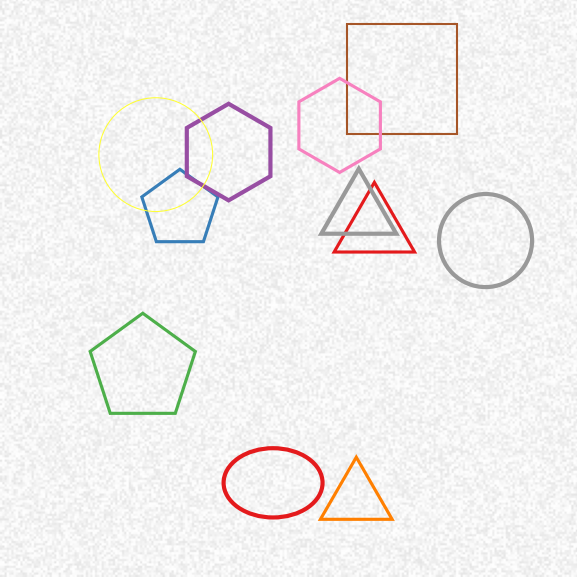[{"shape": "triangle", "thickness": 1.5, "radius": 0.4, "center": [0.648, 0.603]}, {"shape": "oval", "thickness": 2, "radius": 0.43, "center": [0.473, 0.163]}, {"shape": "pentagon", "thickness": 1.5, "radius": 0.35, "center": [0.311, 0.637]}, {"shape": "pentagon", "thickness": 1.5, "radius": 0.48, "center": [0.247, 0.361]}, {"shape": "hexagon", "thickness": 2, "radius": 0.42, "center": [0.396, 0.736]}, {"shape": "triangle", "thickness": 1.5, "radius": 0.36, "center": [0.617, 0.136]}, {"shape": "circle", "thickness": 0.5, "radius": 0.49, "center": [0.27, 0.731]}, {"shape": "square", "thickness": 1, "radius": 0.48, "center": [0.696, 0.862]}, {"shape": "hexagon", "thickness": 1.5, "radius": 0.41, "center": [0.588, 0.782]}, {"shape": "triangle", "thickness": 2, "radius": 0.37, "center": [0.621, 0.632]}, {"shape": "circle", "thickness": 2, "radius": 0.4, "center": [0.841, 0.583]}]